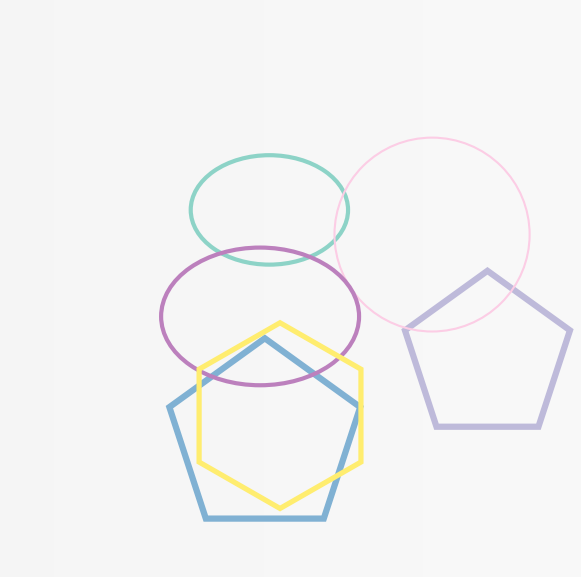[{"shape": "oval", "thickness": 2, "radius": 0.68, "center": [0.463, 0.636]}, {"shape": "pentagon", "thickness": 3, "radius": 0.75, "center": [0.839, 0.381]}, {"shape": "pentagon", "thickness": 3, "radius": 0.86, "center": [0.456, 0.241]}, {"shape": "circle", "thickness": 1, "radius": 0.84, "center": [0.743, 0.593]}, {"shape": "oval", "thickness": 2, "radius": 0.85, "center": [0.447, 0.451]}, {"shape": "hexagon", "thickness": 2.5, "radius": 0.8, "center": [0.482, 0.279]}]